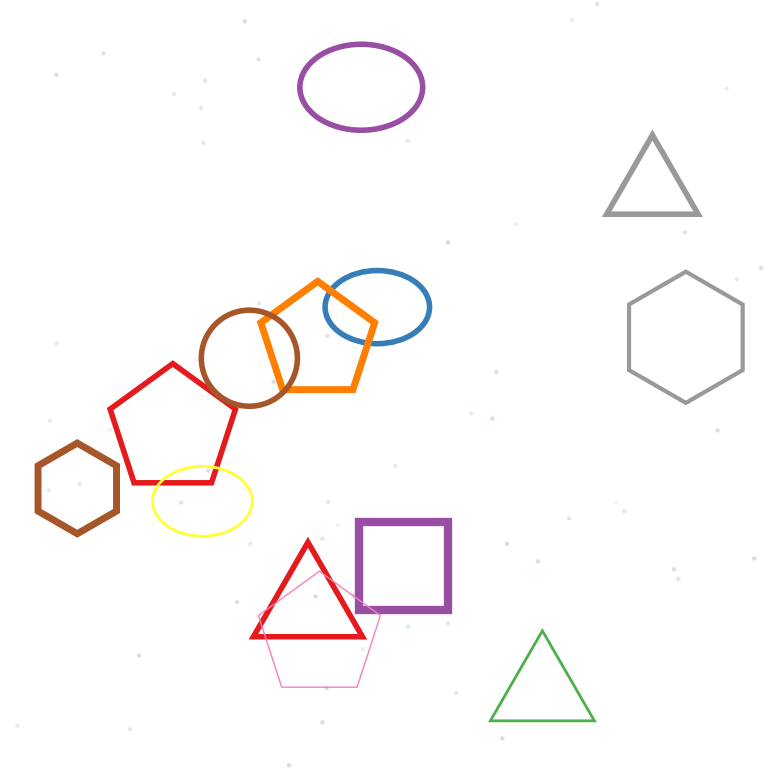[{"shape": "triangle", "thickness": 2, "radius": 0.41, "center": [0.4, 0.214]}, {"shape": "pentagon", "thickness": 2, "radius": 0.43, "center": [0.224, 0.442]}, {"shape": "oval", "thickness": 2, "radius": 0.34, "center": [0.49, 0.601]}, {"shape": "triangle", "thickness": 1, "radius": 0.39, "center": [0.704, 0.103]}, {"shape": "square", "thickness": 3, "radius": 0.29, "center": [0.524, 0.265]}, {"shape": "oval", "thickness": 2, "radius": 0.4, "center": [0.469, 0.887]}, {"shape": "pentagon", "thickness": 2.5, "radius": 0.39, "center": [0.413, 0.557]}, {"shape": "oval", "thickness": 1, "radius": 0.32, "center": [0.263, 0.349]}, {"shape": "circle", "thickness": 2, "radius": 0.31, "center": [0.324, 0.535]}, {"shape": "hexagon", "thickness": 2.5, "radius": 0.29, "center": [0.1, 0.366]}, {"shape": "pentagon", "thickness": 0.5, "radius": 0.42, "center": [0.415, 0.175]}, {"shape": "hexagon", "thickness": 1.5, "radius": 0.43, "center": [0.891, 0.562]}, {"shape": "triangle", "thickness": 2, "radius": 0.34, "center": [0.847, 0.756]}]